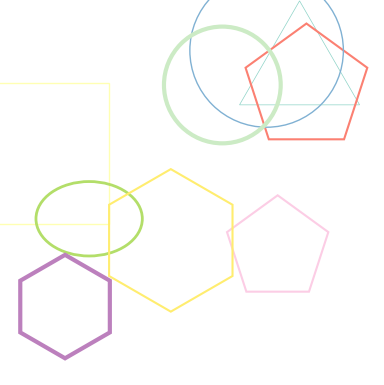[{"shape": "triangle", "thickness": 0.5, "radius": 0.9, "center": [0.778, 0.818]}, {"shape": "square", "thickness": 1, "radius": 0.91, "center": [0.101, 0.601]}, {"shape": "pentagon", "thickness": 1.5, "radius": 0.83, "center": [0.796, 0.773]}, {"shape": "circle", "thickness": 1, "radius": 1.0, "center": [0.692, 0.869]}, {"shape": "oval", "thickness": 2, "radius": 0.69, "center": [0.232, 0.432]}, {"shape": "pentagon", "thickness": 1.5, "radius": 0.69, "center": [0.721, 0.354]}, {"shape": "hexagon", "thickness": 3, "radius": 0.67, "center": [0.169, 0.204]}, {"shape": "circle", "thickness": 3, "radius": 0.76, "center": [0.577, 0.779]}, {"shape": "hexagon", "thickness": 1.5, "radius": 0.93, "center": [0.444, 0.376]}]